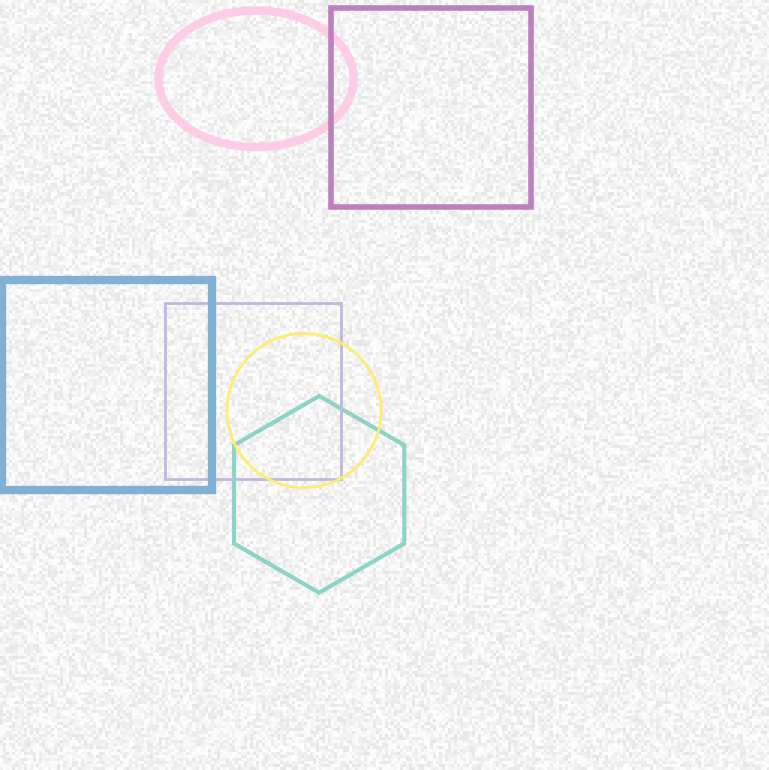[{"shape": "hexagon", "thickness": 1.5, "radius": 0.64, "center": [0.414, 0.358]}, {"shape": "square", "thickness": 1, "radius": 0.57, "center": [0.328, 0.492]}, {"shape": "square", "thickness": 3, "radius": 0.68, "center": [0.139, 0.5]}, {"shape": "oval", "thickness": 3, "radius": 0.63, "center": [0.332, 0.898]}, {"shape": "square", "thickness": 2, "radius": 0.65, "center": [0.56, 0.86]}, {"shape": "circle", "thickness": 1, "radius": 0.5, "center": [0.395, 0.467]}]